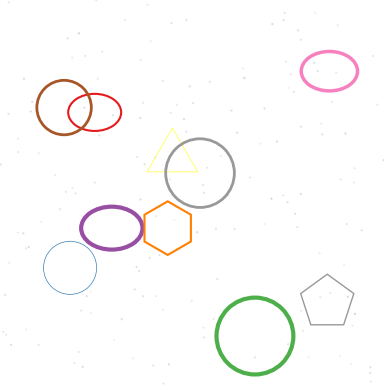[{"shape": "oval", "thickness": 1.5, "radius": 0.34, "center": [0.246, 0.708]}, {"shape": "circle", "thickness": 0.5, "radius": 0.35, "center": [0.182, 0.304]}, {"shape": "circle", "thickness": 3, "radius": 0.5, "center": [0.662, 0.127]}, {"shape": "oval", "thickness": 3, "radius": 0.4, "center": [0.29, 0.407]}, {"shape": "hexagon", "thickness": 1.5, "radius": 0.35, "center": [0.436, 0.407]}, {"shape": "triangle", "thickness": 0.5, "radius": 0.38, "center": [0.448, 0.592]}, {"shape": "circle", "thickness": 2, "radius": 0.35, "center": [0.166, 0.721]}, {"shape": "oval", "thickness": 2.5, "radius": 0.37, "center": [0.856, 0.815]}, {"shape": "pentagon", "thickness": 1, "radius": 0.36, "center": [0.85, 0.215]}, {"shape": "circle", "thickness": 2, "radius": 0.45, "center": [0.52, 0.55]}]